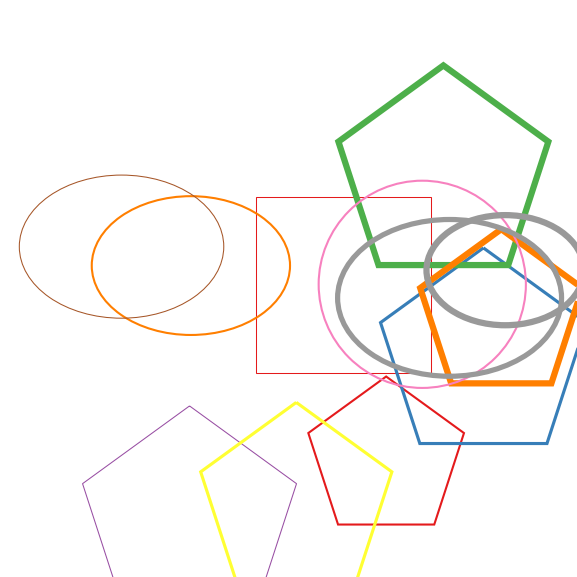[{"shape": "square", "thickness": 0.5, "radius": 0.76, "center": [0.594, 0.506]}, {"shape": "pentagon", "thickness": 1, "radius": 0.71, "center": [0.669, 0.205]}, {"shape": "pentagon", "thickness": 1.5, "radius": 0.94, "center": [0.837, 0.383]}, {"shape": "pentagon", "thickness": 3, "radius": 0.96, "center": [0.768, 0.695]}, {"shape": "pentagon", "thickness": 0.5, "radius": 0.97, "center": [0.328, 0.101]}, {"shape": "pentagon", "thickness": 3, "radius": 0.74, "center": [0.868, 0.455]}, {"shape": "oval", "thickness": 1, "radius": 0.86, "center": [0.331, 0.539]}, {"shape": "pentagon", "thickness": 1.5, "radius": 0.87, "center": [0.513, 0.128]}, {"shape": "oval", "thickness": 0.5, "radius": 0.89, "center": [0.21, 0.572]}, {"shape": "circle", "thickness": 1, "radius": 0.9, "center": [0.731, 0.507]}, {"shape": "oval", "thickness": 3, "radius": 0.68, "center": [0.875, 0.531]}, {"shape": "oval", "thickness": 2.5, "radius": 0.97, "center": [0.778, 0.483]}]